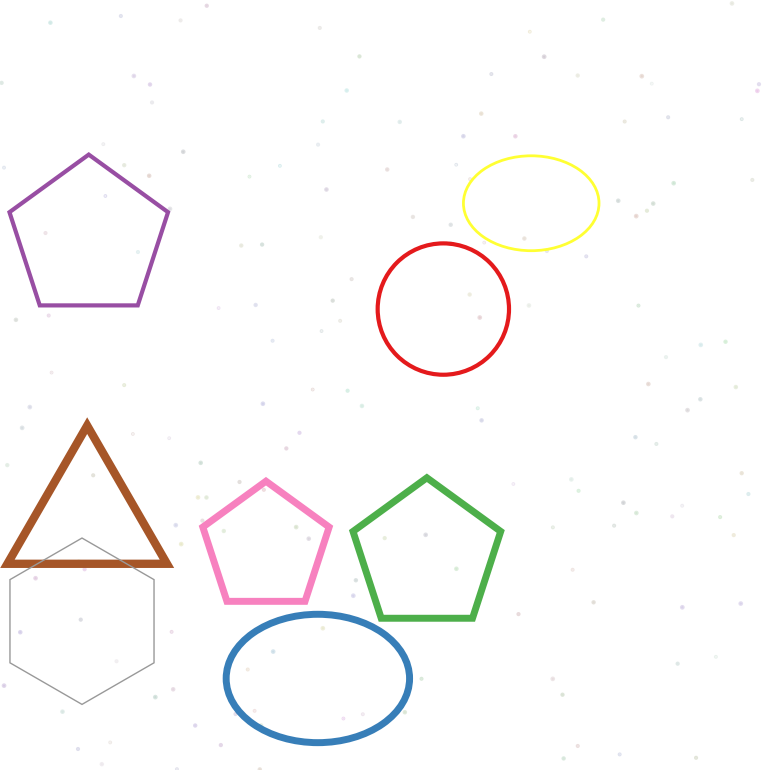[{"shape": "circle", "thickness": 1.5, "radius": 0.43, "center": [0.576, 0.599]}, {"shape": "oval", "thickness": 2.5, "radius": 0.6, "center": [0.413, 0.119]}, {"shape": "pentagon", "thickness": 2.5, "radius": 0.5, "center": [0.554, 0.279]}, {"shape": "pentagon", "thickness": 1.5, "radius": 0.54, "center": [0.115, 0.691]}, {"shape": "oval", "thickness": 1, "radius": 0.44, "center": [0.69, 0.736]}, {"shape": "triangle", "thickness": 3, "radius": 0.6, "center": [0.113, 0.328]}, {"shape": "pentagon", "thickness": 2.5, "radius": 0.43, "center": [0.345, 0.289]}, {"shape": "hexagon", "thickness": 0.5, "radius": 0.54, "center": [0.106, 0.193]}]